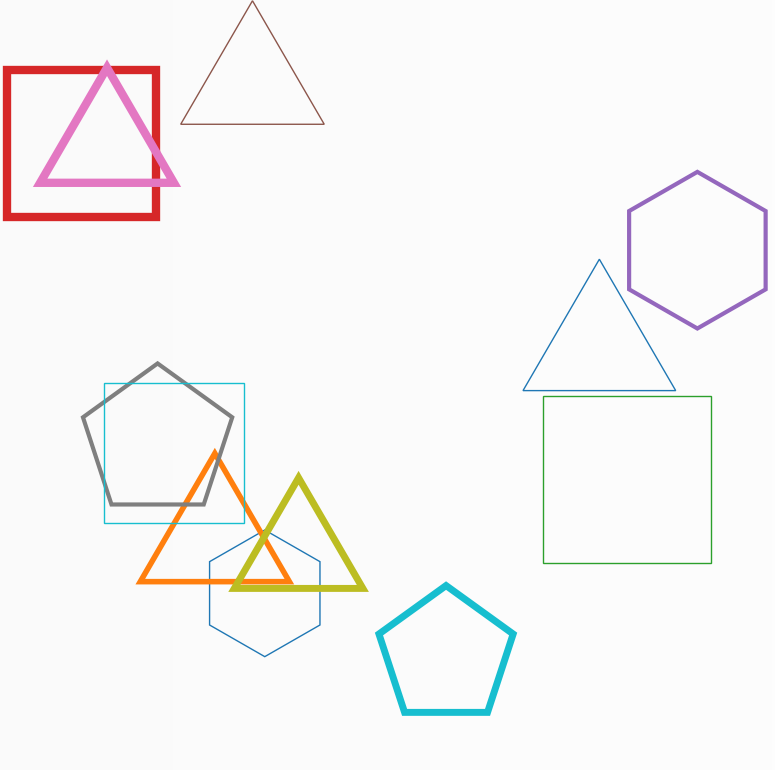[{"shape": "hexagon", "thickness": 0.5, "radius": 0.41, "center": [0.342, 0.229]}, {"shape": "triangle", "thickness": 0.5, "radius": 0.57, "center": [0.773, 0.55]}, {"shape": "triangle", "thickness": 2, "radius": 0.56, "center": [0.277, 0.3]}, {"shape": "square", "thickness": 0.5, "radius": 0.54, "center": [0.809, 0.377]}, {"shape": "square", "thickness": 3, "radius": 0.48, "center": [0.105, 0.813]}, {"shape": "hexagon", "thickness": 1.5, "radius": 0.51, "center": [0.9, 0.675]}, {"shape": "triangle", "thickness": 0.5, "radius": 0.53, "center": [0.326, 0.892]}, {"shape": "triangle", "thickness": 3, "radius": 0.5, "center": [0.138, 0.812]}, {"shape": "pentagon", "thickness": 1.5, "radius": 0.51, "center": [0.203, 0.427]}, {"shape": "triangle", "thickness": 2.5, "radius": 0.48, "center": [0.385, 0.284]}, {"shape": "square", "thickness": 0.5, "radius": 0.45, "center": [0.225, 0.412]}, {"shape": "pentagon", "thickness": 2.5, "radius": 0.46, "center": [0.576, 0.148]}]